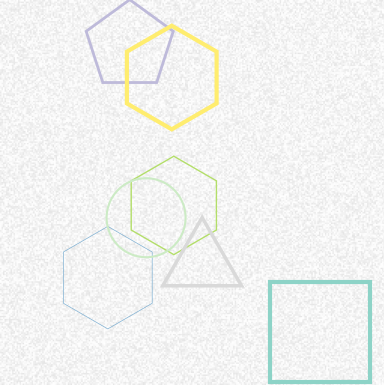[{"shape": "square", "thickness": 3, "radius": 0.65, "center": [0.832, 0.138]}, {"shape": "pentagon", "thickness": 2, "radius": 0.59, "center": [0.337, 0.882]}, {"shape": "hexagon", "thickness": 0.5, "radius": 0.67, "center": [0.28, 0.279]}, {"shape": "hexagon", "thickness": 1, "radius": 0.64, "center": [0.451, 0.466]}, {"shape": "triangle", "thickness": 2.5, "radius": 0.59, "center": [0.525, 0.317]}, {"shape": "circle", "thickness": 1.5, "radius": 0.51, "center": [0.379, 0.434]}, {"shape": "hexagon", "thickness": 3, "radius": 0.67, "center": [0.446, 0.799]}]